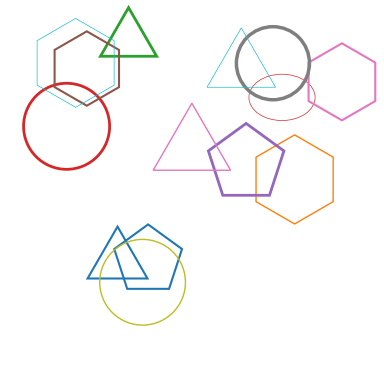[{"shape": "pentagon", "thickness": 1.5, "radius": 0.46, "center": [0.385, 0.325]}, {"shape": "triangle", "thickness": 1.5, "radius": 0.45, "center": [0.305, 0.322]}, {"shape": "hexagon", "thickness": 1, "radius": 0.58, "center": [0.765, 0.534]}, {"shape": "triangle", "thickness": 2, "radius": 0.42, "center": [0.334, 0.896]}, {"shape": "oval", "thickness": 0.5, "radius": 0.43, "center": [0.732, 0.747]}, {"shape": "circle", "thickness": 2, "radius": 0.56, "center": [0.173, 0.672]}, {"shape": "pentagon", "thickness": 2, "radius": 0.52, "center": [0.639, 0.576]}, {"shape": "hexagon", "thickness": 1.5, "radius": 0.48, "center": [0.225, 0.822]}, {"shape": "triangle", "thickness": 1, "radius": 0.58, "center": [0.498, 0.616]}, {"shape": "hexagon", "thickness": 1.5, "radius": 0.5, "center": [0.888, 0.787]}, {"shape": "circle", "thickness": 2.5, "radius": 0.47, "center": [0.709, 0.836]}, {"shape": "circle", "thickness": 1, "radius": 0.56, "center": [0.37, 0.267]}, {"shape": "triangle", "thickness": 0.5, "radius": 0.51, "center": [0.627, 0.825]}, {"shape": "hexagon", "thickness": 0.5, "radius": 0.58, "center": [0.196, 0.837]}]